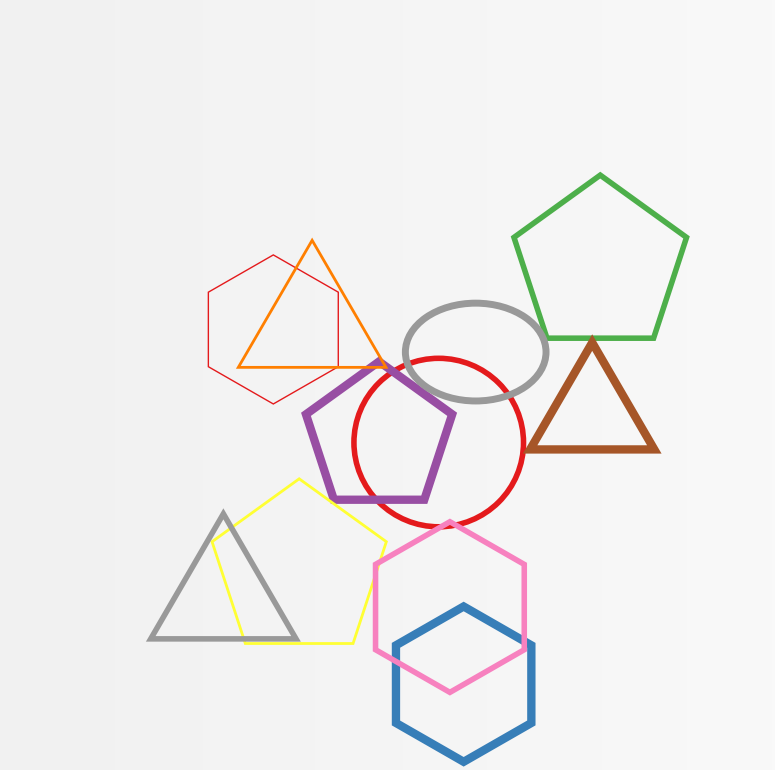[{"shape": "hexagon", "thickness": 0.5, "radius": 0.48, "center": [0.353, 0.572]}, {"shape": "circle", "thickness": 2, "radius": 0.55, "center": [0.566, 0.425]}, {"shape": "hexagon", "thickness": 3, "radius": 0.5, "center": [0.598, 0.112]}, {"shape": "pentagon", "thickness": 2, "radius": 0.59, "center": [0.775, 0.655]}, {"shape": "pentagon", "thickness": 3, "radius": 0.5, "center": [0.489, 0.431]}, {"shape": "triangle", "thickness": 1, "radius": 0.55, "center": [0.403, 0.578]}, {"shape": "pentagon", "thickness": 1, "radius": 0.59, "center": [0.386, 0.26]}, {"shape": "triangle", "thickness": 3, "radius": 0.46, "center": [0.764, 0.463]}, {"shape": "hexagon", "thickness": 2, "radius": 0.55, "center": [0.581, 0.212]}, {"shape": "oval", "thickness": 2.5, "radius": 0.45, "center": [0.614, 0.543]}, {"shape": "triangle", "thickness": 2, "radius": 0.54, "center": [0.288, 0.224]}]